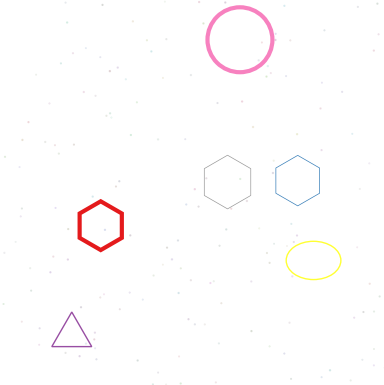[{"shape": "hexagon", "thickness": 3, "radius": 0.32, "center": [0.262, 0.414]}, {"shape": "hexagon", "thickness": 0.5, "radius": 0.33, "center": [0.773, 0.531]}, {"shape": "triangle", "thickness": 1, "radius": 0.3, "center": [0.186, 0.13]}, {"shape": "oval", "thickness": 1, "radius": 0.36, "center": [0.814, 0.324]}, {"shape": "circle", "thickness": 3, "radius": 0.42, "center": [0.623, 0.897]}, {"shape": "hexagon", "thickness": 0.5, "radius": 0.35, "center": [0.591, 0.527]}]